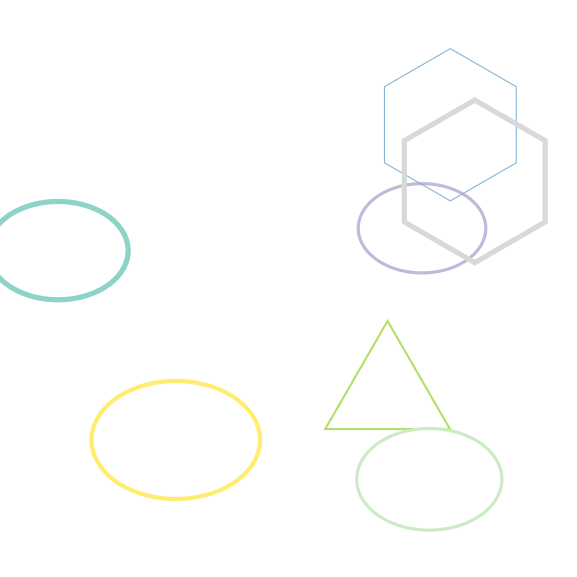[{"shape": "oval", "thickness": 2.5, "radius": 0.61, "center": [0.1, 0.565]}, {"shape": "oval", "thickness": 1.5, "radius": 0.55, "center": [0.731, 0.604]}, {"shape": "hexagon", "thickness": 0.5, "radius": 0.66, "center": [0.78, 0.783]}, {"shape": "triangle", "thickness": 1, "radius": 0.62, "center": [0.671, 0.319]}, {"shape": "hexagon", "thickness": 2.5, "radius": 0.7, "center": [0.822, 0.685]}, {"shape": "oval", "thickness": 1.5, "radius": 0.63, "center": [0.743, 0.169]}, {"shape": "oval", "thickness": 2, "radius": 0.73, "center": [0.304, 0.237]}]